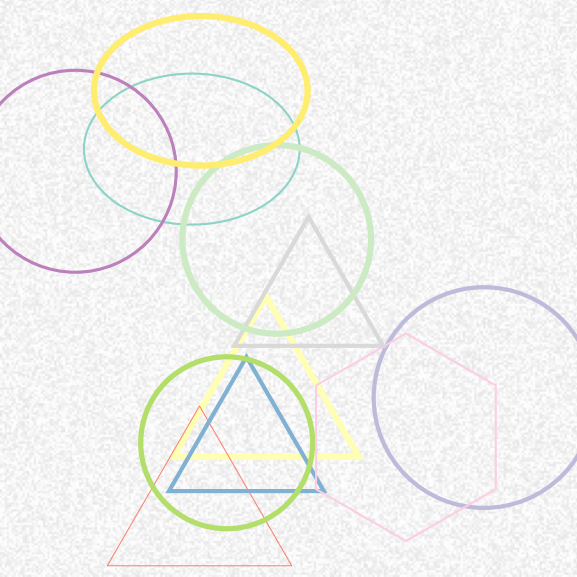[{"shape": "oval", "thickness": 1, "radius": 0.93, "center": [0.332, 0.741]}, {"shape": "triangle", "thickness": 3, "radius": 0.93, "center": [0.461, 0.301]}, {"shape": "circle", "thickness": 2, "radius": 0.96, "center": [0.838, 0.311]}, {"shape": "triangle", "thickness": 0.5, "radius": 0.92, "center": [0.345, 0.112]}, {"shape": "triangle", "thickness": 2, "radius": 0.77, "center": [0.427, 0.226]}, {"shape": "circle", "thickness": 2.5, "radius": 0.74, "center": [0.393, 0.232]}, {"shape": "hexagon", "thickness": 1, "radius": 0.9, "center": [0.703, 0.242]}, {"shape": "triangle", "thickness": 2, "radius": 0.74, "center": [0.534, 0.475]}, {"shape": "circle", "thickness": 1.5, "radius": 0.87, "center": [0.13, 0.703]}, {"shape": "circle", "thickness": 3, "radius": 0.82, "center": [0.479, 0.585]}, {"shape": "oval", "thickness": 3, "radius": 0.92, "center": [0.348, 0.842]}]